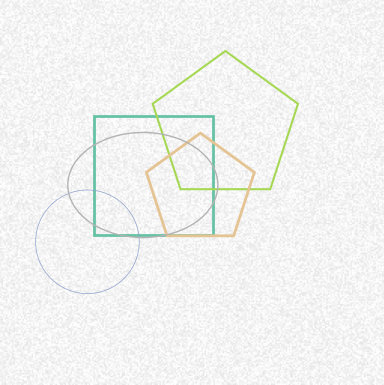[{"shape": "square", "thickness": 2, "radius": 0.78, "center": [0.398, 0.545]}, {"shape": "circle", "thickness": 0.5, "radius": 0.67, "center": [0.227, 0.372]}, {"shape": "pentagon", "thickness": 1.5, "radius": 0.99, "center": [0.585, 0.669]}, {"shape": "pentagon", "thickness": 2, "radius": 0.74, "center": [0.52, 0.507]}, {"shape": "oval", "thickness": 1, "radius": 0.97, "center": [0.371, 0.52]}]